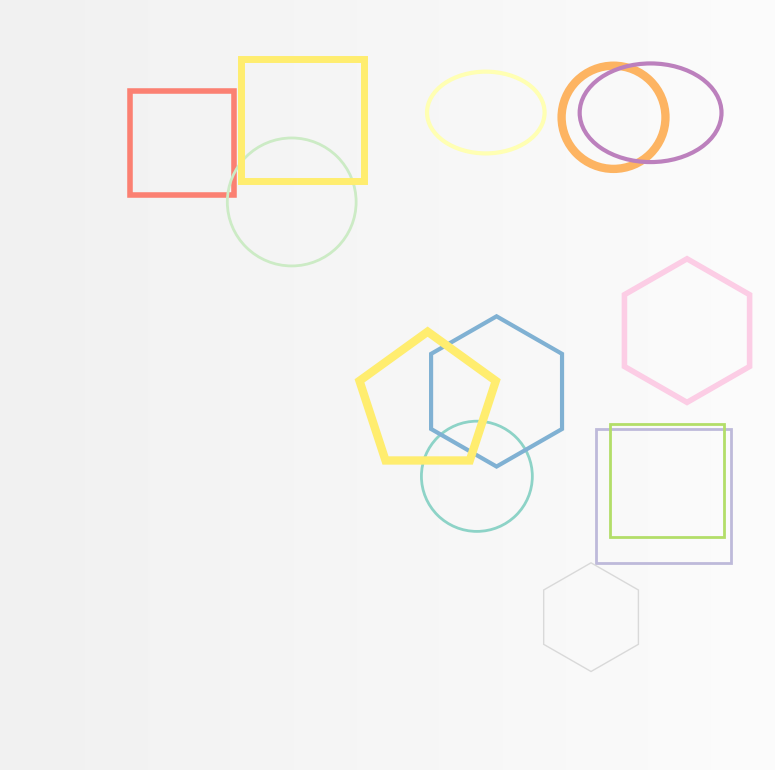[{"shape": "circle", "thickness": 1, "radius": 0.36, "center": [0.615, 0.381]}, {"shape": "oval", "thickness": 1.5, "radius": 0.38, "center": [0.627, 0.854]}, {"shape": "square", "thickness": 1, "radius": 0.43, "center": [0.856, 0.355]}, {"shape": "square", "thickness": 2, "radius": 0.34, "center": [0.235, 0.815]}, {"shape": "hexagon", "thickness": 1.5, "radius": 0.49, "center": [0.641, 0.492]}, {"shape": "circle", "thickness": 3, "radius": 0.34, "center": [0.792, 0.848]}, {"shape": "square", "thickness": 1, "radius": 0.37, "center": [0.861, 0.376]}, {"shape": "hexagon", "thickness": 2, "radius": 0.47, "center": [0.886, 0.571]}, {"shape": "hexagon", "thickness": 0.5, "radius": 0.35, "center": [0.763, 0.198]}, {"shape": "oval", "thickness": 1.5, "radius": 0.46, "center": [0.839, 0.854]}, {"shape": "circle", "thickness": 1, "radius": 0.42, "center": [0.376, 0.738]}, {"shape": "square", "thickness": 2.5, "radius": 0.4, "center": [0.39, 0.844]}, {"shape": "pentagon", "thickness": 3, "radius": 0.46, "center": [0.552, 0.477]}]